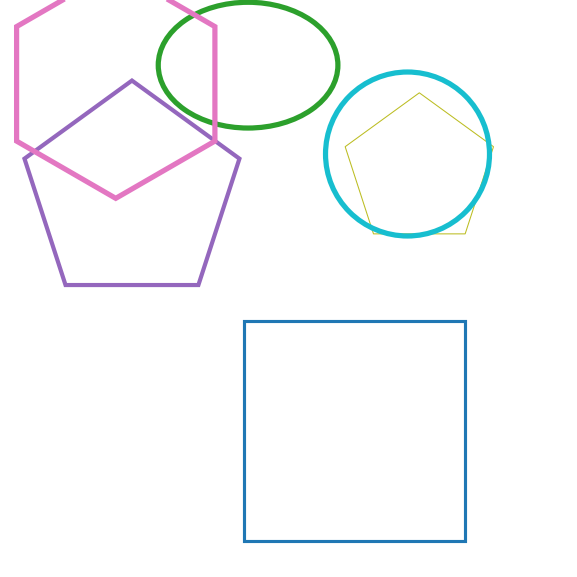[{"shape": "square", "thickness": 1.5, "radius": 0.95, "center": [0.614, 0.253]}, {"shape": "oval", "thickness": 2.5, "radius": 0.78, "center": [0.43, 0.886]}, {"shape": "pentagon", "thickness": 2, "radius": 0.98, "center": [0.228, 0.664]}, {"shape": "hexagon", "thickness": 2.5, "radius": 0.99, "center": [0.2, 0.854]}, {"shape": "pentagon", "thickness": 0.5, "radius": 0.68, "center": [0.726, 0.703]}, {"shape": "circle", "thickness": 2.5, "radius": 0.71, "center": [0.706, 0.732]}]